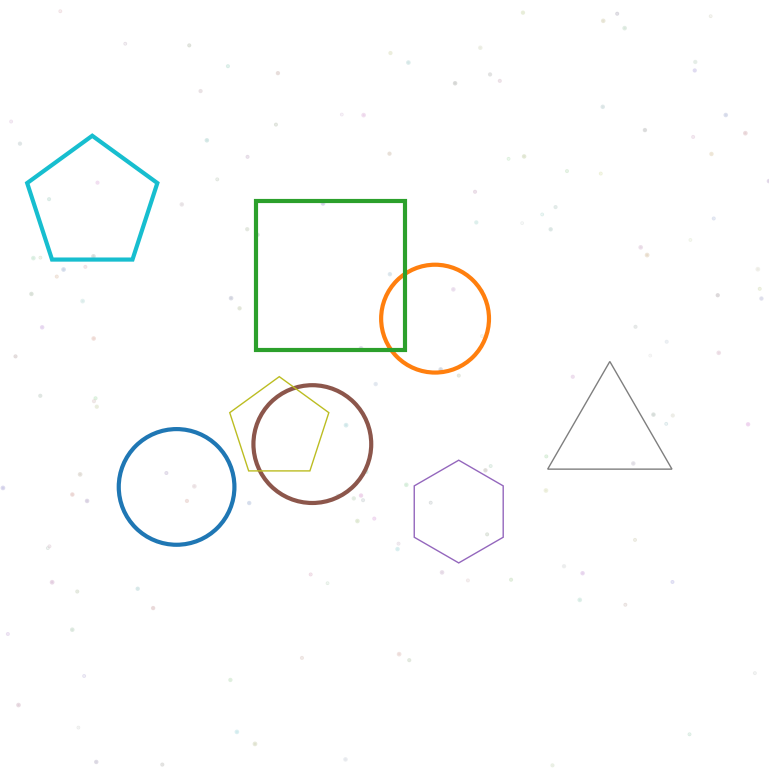[{"shape": "circle", "thickness": 1.5, "radius": 0.38, "center": [0.229, 0.368]}, {"shape": "circle", "thickness": 1.5, "radius": 0.35, "center": [0.565, 0.586]}, {"shape": "square", "thickness": 1.5, "radius": 0.48, "center": [0.429, 0.643]}, {"shape": "hexagon", "thickness": 0.5, "radius": 0.33, "center": [0.596, 0.336]}, {"shape": "circle", "thickness": 1.5, "radius": 0.38, "center": [0.406, 0.423]}, {"shape": "triangle", "thickness": 0.5, "radius": 0.47, "center": [0.792, 0.437]}, {"shape": "pentagon", "thickness": 0.5, "radius": 0.34, "center": [0.363, 0.443]}, {"shape": "pentagon", "thickness": 1.5, "radius": 0.44, "center": [0.12, 0.735]}]